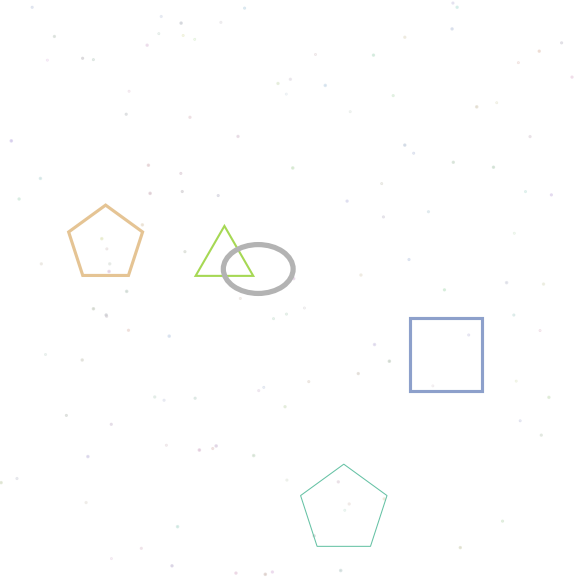[{"shape": "pentagon", "thickness": 0.5, "radius": 0.39, "center": [0.595, 0.117]}, {"shape": "square", "thickness": 1.5, "radius": 0.31, "center": [0.773, 0.386]}, {"shape": "triangle", "thickness": 1, "radius": 0.29, "center": [0.389, 0.55]}, {"shape": "pentagon", "thickness": 1.5, "radius": 0.34, "center": [0.183, 0.577]}, {"shape": "oval", "thickness": 2.5, "radius": 0.3, "center": [0.447, 0.533]}]